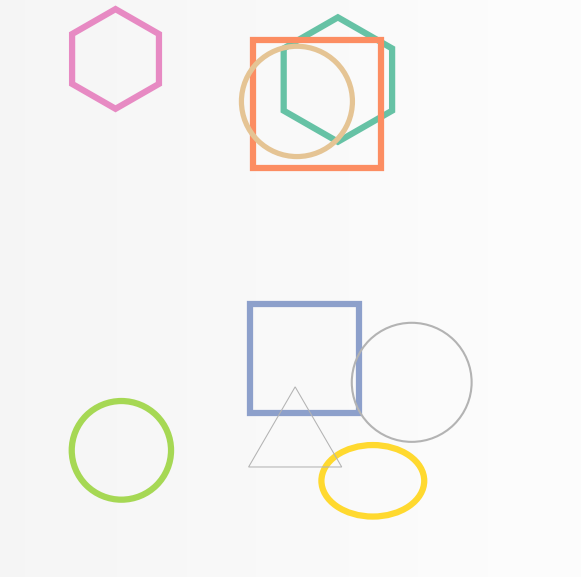[{"shape": "hexagon", "thickness": 3, "radius": 0.54, "center": [0.581, 0.861]}, {"shape": "square", "thickness": 3, "radius": 0.55, "center": [0.546, 0.819]}, {"shape": "square", "thickness": 3, "radius": 0.47, "center": [0.524, 0.378]}, {"shape": "hexagon", "thickness": 3, "radius": 0.43, "center": [0.199, 0.897]}, {"shape": "circle", "thickness": 3, "radius": 0.43, "center": [0.209, 0.219]}, {"shape": "oval", "thickness": 3, "radius": 0.44, "center": [0.641, 0.167]}, {"shape": "circle", "thickness": 2.5, "radius": 0.48, "center": [0.511, 0.824]}, {"shape": "triangle", "thickness": 0.5, "radius": 0.46, "center": [0.508, 0.237]}, {"shape": "circle", "thickness": 1, "radius": 0.52, "center": [0.708, 0.337]}]